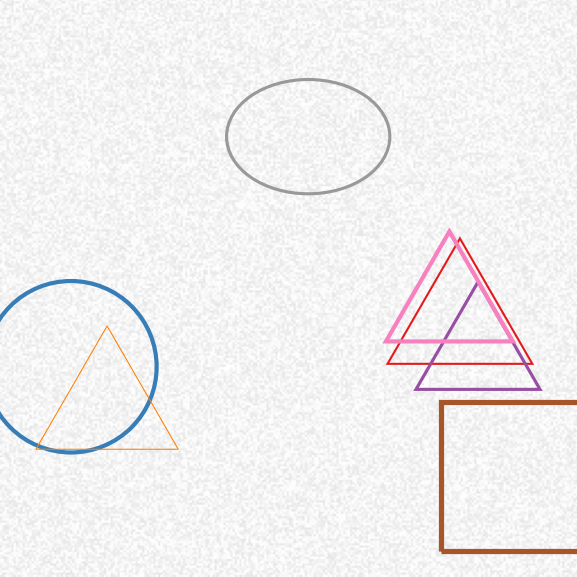[{"shape": "triangle", "thickness": 1, "radius": 0.72, "center": [0.796, 0.442]}, {"shape": "circle", "thickness": 2, "radius": 0.74, "center": [0.123, 0.364]}, {"shape": "triangle", "thickness": 1.5, "radius": 0.62, "center": [0.828, 0.387]}, {"shape": "triangle", "thickness": 0.5, "radius": 0.71, "center": [0.185, 0.292]}, {"shape": "square", "thickness": 2.5, "radius": 0.65, "center": [0.893, 0.174]}, {"shape": "triangle", "thickness": 2, "radius": 0.63, "center": [0.778, 0.471]}, {"shape": "oval", "thickness": 1.5, "radius": 0.71, "center": [0.534, 0.763]}]